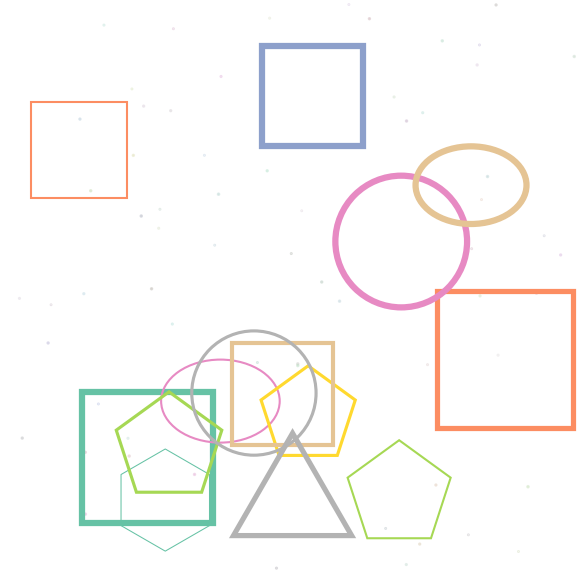[{"shape": "hexagon", "thickness": 0.5, "radius": 0.44, "center": [0.286, 0.133]}, {"shape": "square", "thickness": 3, "radius": 0.57, "center": [0.256, 0.207]}, {"shape": "square", "thickness": 1, "radius": 0.42, "center": [0.137, 0.739]}, {"shape": "square", "thickness": 2.5, "radius": 0.59, "center": [0.874, 0.377]}, {"shape": "square", "thickness": 3, "radius": 0.43, "center": [0.541, 0.832]}, {"shape": "circle", "thickness": 3, "radius": 0.57, "center": [0.695, 0.581]}, {"shape": "oval", "thickness": 1, "radius": 0.51, "center": [0.382, 0.305]}, {"shape": "pentagon", "thickness": 1.5, "radius": 0.48, "center": [0.293, 0.225]}, {"shape": "pentagon", "thickness": 1, "radius": 0.47, "center": [0.691, 0.143]}, {"shape": "pentagon", "thickness": 1.5, "radius": 0.43, "center": [0.534, 0.28]}, {"shape": "oval", "thickness": 3, "radius": 0.48, "center": [0.816, 0.679]}, {"shape": "square", "thickness": 2, "radius": 0.44, "center": [0.489, 0.317]}, {"shape": "circle", "thickness": 1.5, "radius": 0.54, "center": [0.44, 0.319]}, {"shape": "triangle", "thickness": 2.5, "radius": 0.59, "center": [0.507, 0.131]}]